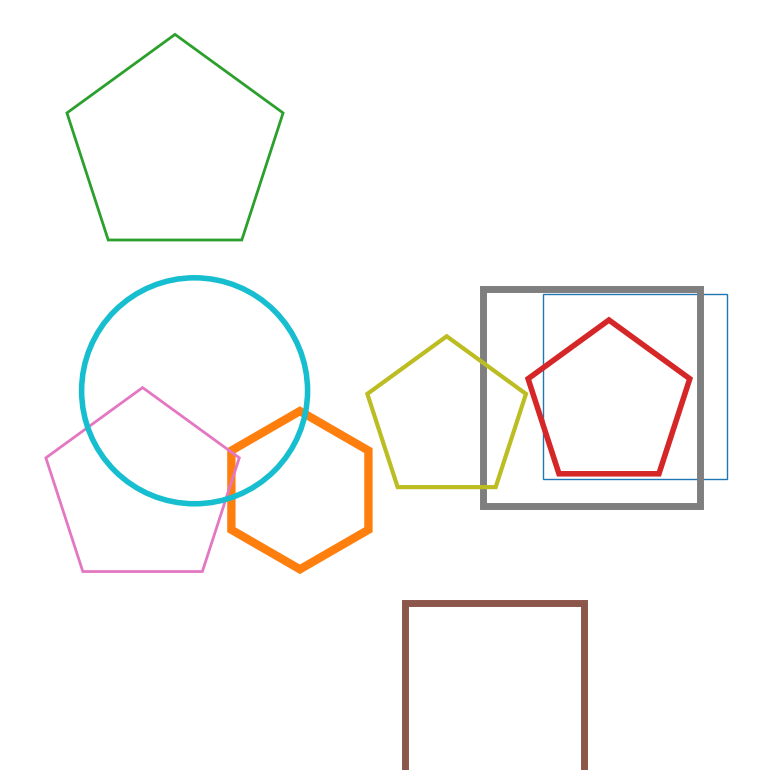[{"shape": "square", "thickness": 0.5, "radius": 0.6, "center": [0.825, 0.498]}, {"shape": "hexagon", "thickness": 3, "radius": 0.51, "center": [0.389, 0.363]}, {"shape": "pentagon", "thickness": 1, "radius": 0.74, "center": [0.227, 0.808]}, {"shape": "pentagon", "thickness": 2, "radius": 0.55, "center": [0.791, 0.474]}, {"shape": "square", "thickness": 2.5, "radius": 0.58, "center": [0.642, 0.1]}, {"shape": "pentagon", "thickness": 1, "radius": 0.66, "center": [0.185, 0.365]}, {"shape": "square", "thickness": 2.5, "radius": 0.7, "center": [0.768, 0.483]}, {"shape": "pentagon", "thickness": 1.5, "radius": 0.54, "center": [0.58, 0.455]}, {"shape": "circle", "thickness": 2, "radius": 0.73, "center": [0.253, 0.492]}]